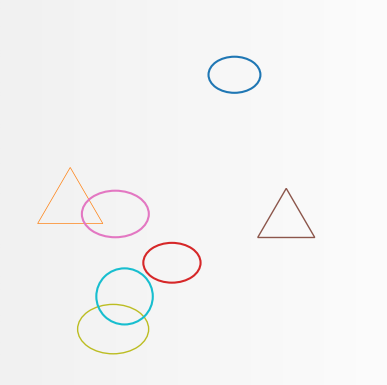[{"shape": "oval", "thickness": 1.5, "radius": 0.33, "center": [0.605, 0.806]}, {"shape": "triangle", "thickness": 0.5, "radius": 0.49, "center": [0.181, 0.468]}, {"shape": "oval", "thickness": 1.5, "radius": 0.37, "center": [0.444, 0.318]}, {"shape": "triangle", "thickness": 1, "radius": 0.43, "center": [0.739, 0.426]}, {"shape": "oval", "thickness": 1.5, "radius": 0.43, "center": [0.298, 0.444]}, {"shape": "oval", "thickness": 1, "radius": 0.46, "center": [0.292, 0.145]}, {"shape": "circle", "thickness": 1.5, "radius": 0.36, "center": [0.321, 0.23]}]